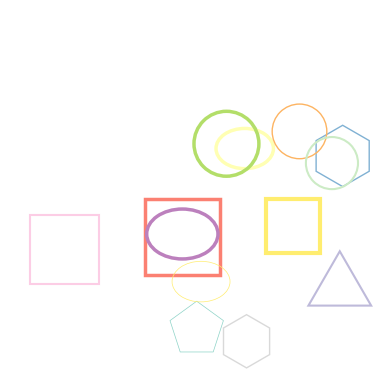[{"shape": "pentagon", "thickness": 0.5, "radius": 0.36, "center": [0.511, 0.145]}, {"shape": "oval", "thickness": 2.5, "radius": 0.37, "center": [0.636, 0.614]}, {"shape": "triangle", "thickness": 1.5, "radius": 0.47, "center": [0.883, 0.253]}, {"shape": "square", "thickness": 2.5, "radius": 0.49, "center": [0.474, 0.384]}, {"shape": "hexagon", "thickness": 1, "radius": 0.4, "center": [0.89, 0.595]}, {"shape": "circle", "thickness": 1, "radius": 0.35, "center": [0.778, 0.659]}, {"shape": "circle", "thickness": 2.5, "radius": 0.42, "center": [0.588, 0.627]}, {"shape": "square", "thickness": 1.5, "radius": 0.45, "center": [0.167, 0.353]}, {"shape": "hexagon", "thickness": 1, "radius": 0.35, "center": [0.64, 0.114]}, {"shape": "oval", "thickness": 2.5, "radius": 0.46, "center": [0.474, 0.392]}, {"shape": "circle", "thickness": 1.5, "radius": 0.34, "center": [0.862, 0.576]}, {"shape": "square", "thickness": 3, "radius": 0.35, "center": [0.761, 0.414]}, {"shape": "oval", "thickness": 0.5, "radius": 0.38, "center": [0.522, 0.269]}]